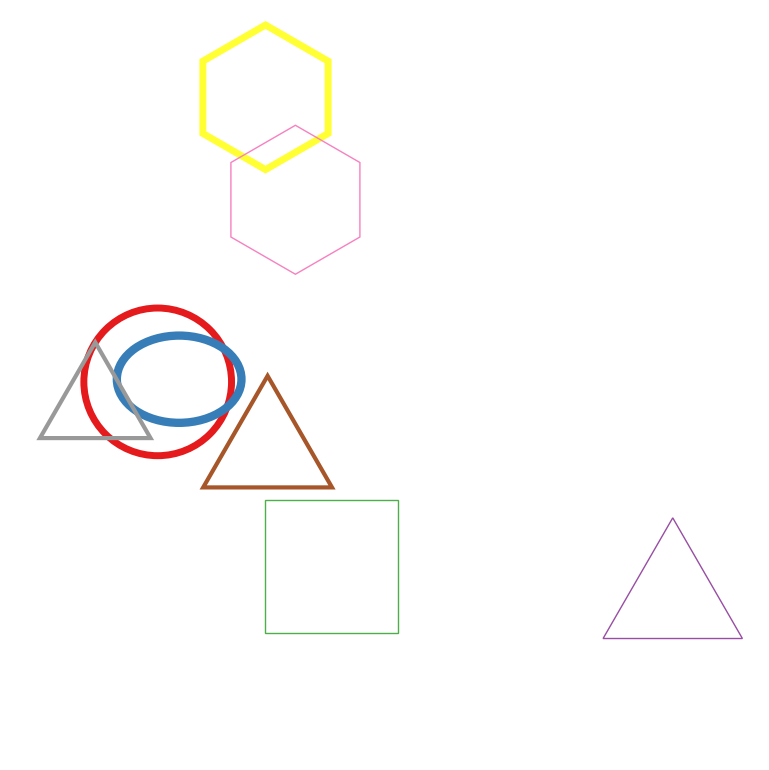[{"shape": "circle", "thickness": 2.5, "radius": 0.48, "center": [0.205, 0.504]}, {"shape": "oval", "thickness": 3, "radius": 0.4, "center": [0.233, 0.508]}, {"shape": "square", "thickness": 0.5, "radius": 0.43, "center": [0.431, 0.264]}, {"shape": "triangle", "thickness": 0.5, "radius": 0.52, "center": [0.874, 0.223]}, {"shape": "hexagon", "thickness": 2.5, "radius": 0.47, "center": [0.345, 0.874]}, {"shape": "triangle", "thickness": 1.5, "radius": 0.48, "center": [0.348, 0.415]}, {"shape": "hexagon", "thickness": 0.5, "radius": 0.48, "center": [0.384, 0.741]}, {"shape": "triangle", "thickness": 1.5, "radius": 0.41, "center": [0.124, 0.473]}]